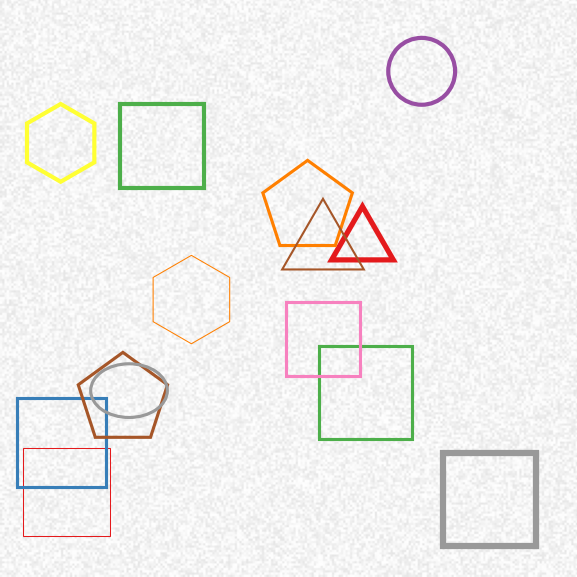[{"shape": "triangle", "thickness": 2.5, "radius": 0.31, "center": [0.628, 0.58]}, {"shape": "square", "thickness": 0.5, "radius": 0.38, "center": [0.115, 0.147]}, {"shape": "square", "thickness": 1.5, "radius": 0.38, "center": [0.106, 0.233]}, {"shape": "square", "thickness": 1.5, "radius": 0.4, "center": [0.633, 0.319]}, {"shape": "square", "thickness": 2, "radius": 0.36, "center": [0.281, 0.747]}, {"shape": "circle", "thickness": 2, "radius": 0.29, "center": [0.73, 0.876]}, {"shape": "pentagon", "thickness": 1.5, "radius": 0.41, "center": [0.533, 0.64]}, {"shape": "hexagon", "thickness": 0.5, "radius": 0.38, "center": [0.331, 0.48]}, {"shape": "hexagon", "thickness": 2, "radius": 0.34, "center": [0.105, 0.752]}, {"shape": "pentagon", "thickness": 1.5, "radius": 0.41, "center": [0.213, 0.308]}, {"shape": "triangle", "thickness": 1, "radius": 0.41, "center": [0.559, 0.573]}, {"shape": "square", "thickness": 1.5, "radius": 0.32, "center": [0.56, 0.412]}, {"shape": "oval", "thickness": 1.5, "radius": 0.33, "center": [0.223, 0.323]}, {"shape": "square", "thickness": 3, "radius": 0.4, "center": [0.848, 0.134]}]